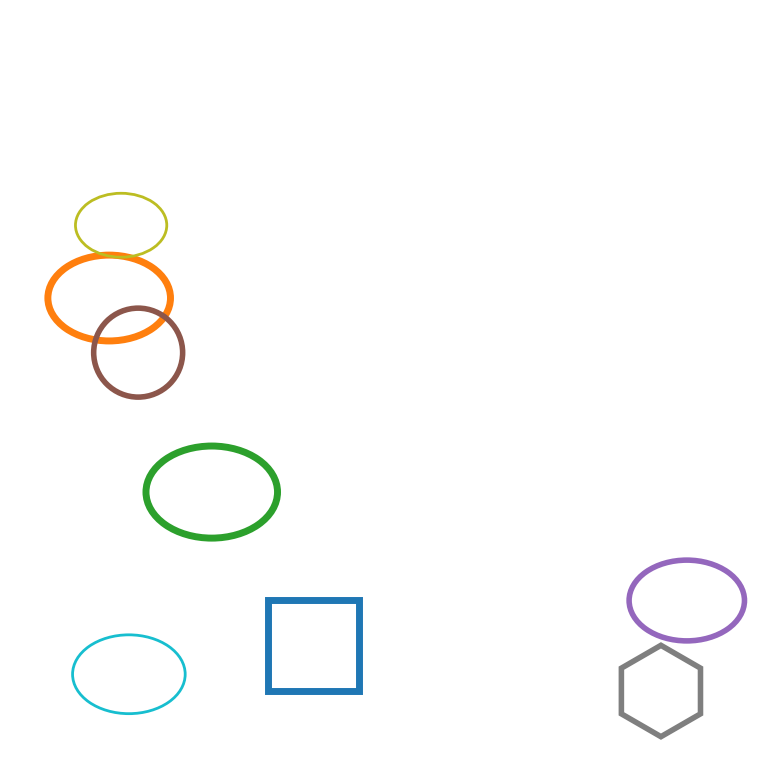[{"shape": "square", "thickness": 2.5, "radius": 0.29, "center": [0.407, 0.162]}, {"shape": "oval", "thickness": 2.5, "radius": 0.4, "center": [0.142, 0.613]}, {"shape": "oval", "thickness": 2.5, "radius": 0.43, "center": [0.275, 0.361]}, {"shape": "oval", "thickness": 2, "radius": 0.37, "center": [0.892, 0.22]}, {"shape": "circle", "thickness": 2, "radius": 0.29, "center": [0.179, 0.542]}, {"shape": "hexagon", "thickness": 2, "radius": 0.3, "center": [0.858, 0.103]}, {"shape": "oval", "thickness": 1, "radius": 0.3, "center": [0.157, 0.707]}, {"shape": "oval", "thickness": 1, "radius": 0.37, "center": [0.167, 0.124]}]